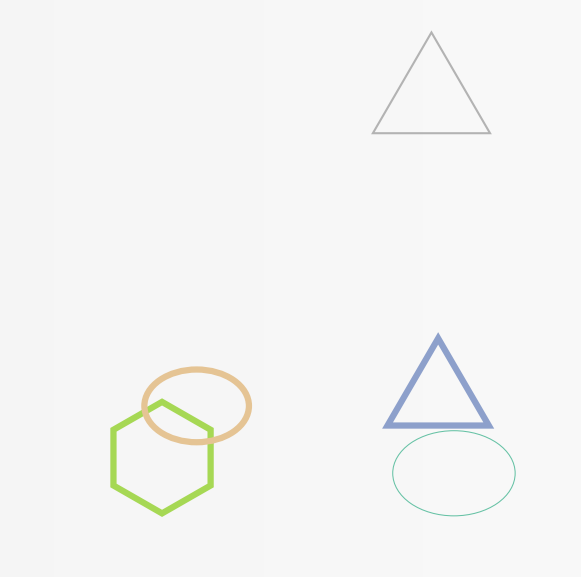[{"shape": "oval", "thickness": 0.5, "radius": 0.53, "center": [0.781, 0.18]}, {"shape": "triangle", "thickness": 3, "radius": 0.5, "center": [0.754, 0.313]}, {"shape": "hexagon", "thickness": 3, "radius": 0.48, "center": [0.279, 0.207]}, {"shape": "oval", "thickness": 3, "radius": 0.45, "center": [0.338, 0.296]}, {"shape": "triangle", "thickness": 1, "radius": 0.58, "center": [0.742, 0.827]}]